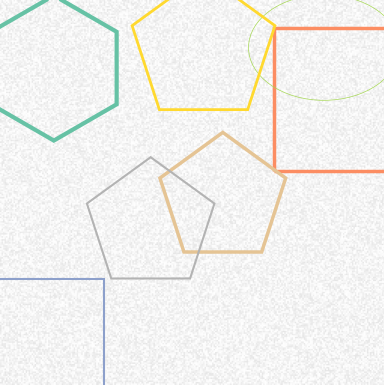[{"shape": "hexagon", "thickness": 3, "radius": 0.94, "center": [0.14, 0.823]}, {"shape": "square", "thickness": 2.5, "radius": 0.93, "center": [0.898, 0.741]}, {"shape": "square", "thickness": 1.5, "radius": 0.7, "center": [0.13, 0.136]}, {"shape": "oval", "thickness": 0.5, "radius": 0.98, "center": [0.841, 0.876]}, {"shape": "pentagon", "thickness": 2, "radius": 0.98, "center": [0.529, 0.873]}, {"shape": "pentagon", "thickness": 2.5, "radius": 0.86, "center": [0.579, 0.484]}, {"shape": "pentagon", "thickness": 1.5, "radius": 0.87, "center": [0.391, 0.418]}]